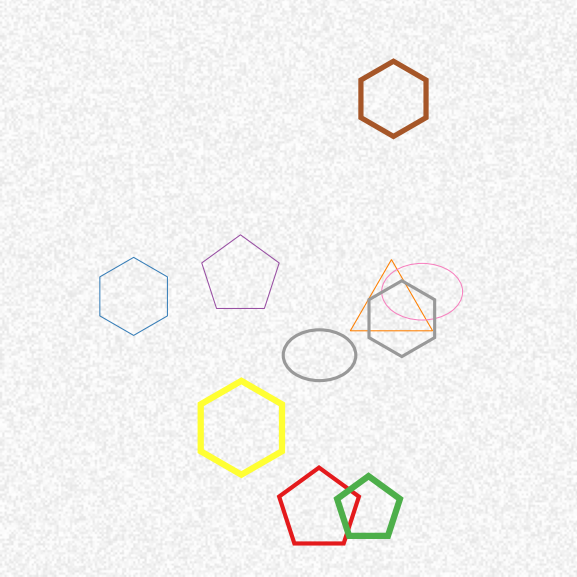[{"shape": "pentagon", "thickness": 2, "radius": 0.36, "center": [0.552, 0.117]}, {"shape": "hexagon", "thickness": 0.5, "radius": 0.34, "center": [0.231, 0.486]}, {"shape": "pentagon", "thickness": 3, "radius": 0.29, "center": [0.638, 0.118]}, {"shape": "pentagon", "thickness": 0.5, "radius": 0.35, "center": [0.416, 0.522]}, {"shape": "triangle", "thickness": 0.5, "radius": 0.41, "center": [0.678, 0.467]}, {"shape": "hexagon", "thickness": 3, "radius": 0.41, "center": [0.418, 0.258]}, {"shape": "hexagon", "thickness": 2.5, "radius": 0.33, "center": [0.681, 0.828]}, {"shape": "oval", "thickness": 0.5, "radius": 0.35, "center": [0.731, 0.494]}, {"shape": "hexagon", "thickness": 1.5, "radius": 0.33, "center": [0.696, 0.447]}, {"shape": "oval", "thickness": 1.5, "radius": 0.31, "center": [0.553, 0.384]}]